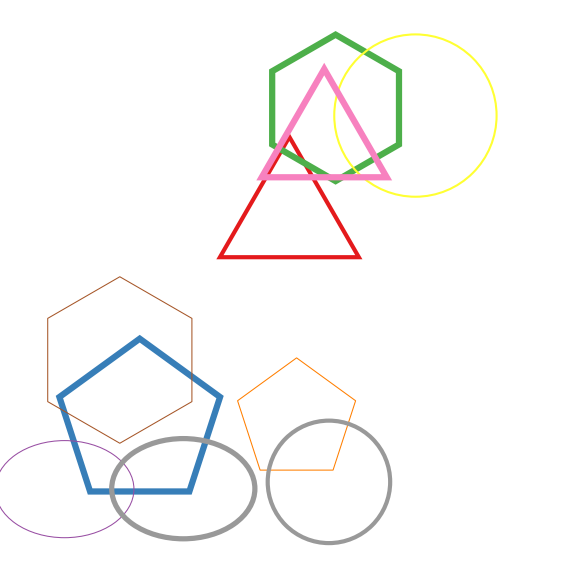[{"shape": "triangle", "thickness": 2, "radius": 0.69, "center": [0.501, 0.623]}, {"shape": "pentagon", "thickness": 3, "radius": 0.73, "center": [0.242, 0.266]}, {"shape": "hexagon", "thickness": 3, "radius": 0.63, "center": [0.581, 0.812]}, {"shape": "oval", "thickness": 0.5, "radius": 0.6, "center": [0.112, 0.152]}, {"shape": "pentagon", "thickness": 0.5, "radius": 0.54, "center": [0.514, 0.272]}, {"shape": "circle", "thickness": 1, "radius": 0.7, "center": [0.719, 0.799]}, {"shape": "hexagon", "thickness": 0.5, "radius": 0.72, "center": [0.207, 0.376]}, {"shape": "triangle", "thickness": 3, "radius": 0.62, "center": [0.561, 0.755]}, {"shape": "circle", "thickness": 2, "radius": 0.53, "center": [0.57, 0.165]}, {"shape": "oval", "thickness": 2.5, "radius": 0.62, "center": [0.317, 0.153]}]